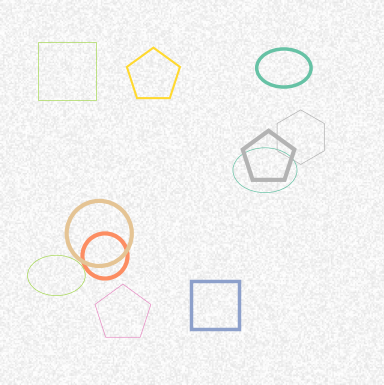[{"shape": "oval", "thickness": 2.5, "radius": 0.35, "center": [0.737, 0.823]}, {"shape": "oval", "thickness": 0.5, "radius": 0.42, "center": [0.688, 0.558]}, {"shape": "circle", "thickness": 3, "radius": 0.29, "center": [0.273, 0.335]}, {"shape": "square", "thickness": 2.5, "radius": 0.31, "center": [0.558, 0.208]}, {"shape": "pentagon", "thickness": 0.5, "radius": 0.38, "center": [0.319, 0.186]}, {"shape": "oval", "thickness": 0.5, "radius": 0.37, "center": [0.146, 0.285]}, {"shape": "square", "thickness": 0.5, "radius": 0.38, "center": [0.174, 0.815]}, {"shape": "pentagon", "thickness": 1.5, "radius": 0.36, "center": [0.399, 0.804]}, {"shape": "circle", "thickness": 3, "radius": 0.42, "center": [0.258, 0.394]}, {"shape": "hexagon", "thickness": 0.5, "radius": 0.35, "center": [0.781, 0.644]}, {"shape": "pentagon", "thickness": 3, "radius": 0.35, "center": [0.698, 0.59]}]